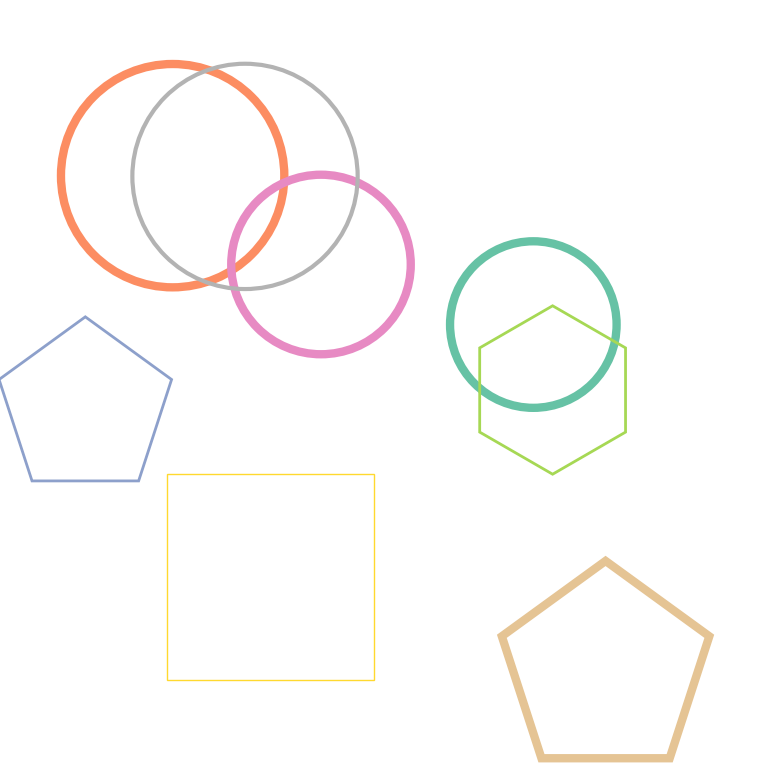[{"shape": "circle", "thickness": 3, "radius": 0.54, "center": [0.693, 0.578]}, {"shape": "circle", "thickness": 3, "radius": 0.73, "center": [0.224, 0.772]}, {"shape": "pentagon", "thickness": 1, "radius": 0.59, "center": [0.111, 0.471]}, {"shape": "circle", "thickness": 3, "radius": 0.58, "center": [0.417, 0.657]}, {"shape": "hexagon", "thickness": 1, "radius": 0.55, "center": [0.718, 0.494]}, {"shape": "square", "thickness": 0.5, "radius": 0.67, "center": [0.351, 0.25]}, {"shape": "pentagon", "thickness": 3, "radius": 0.71, "center": [0.786, 0.13]}, {"shape": "circle", "thickness": 1.5, "radius": 0.73, "center": [0.318, 0.771]}]